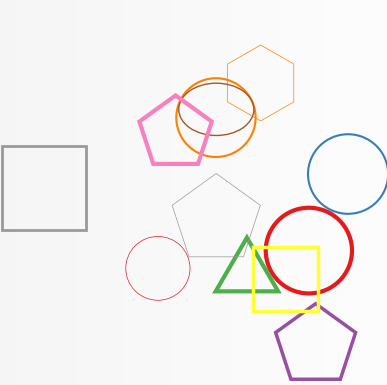[{"shape": "circle", "thickness": 0.5, "radius": 0.41, "center": [0.407, 0.303]}, {"shape": "circle", "thickness": 3, "radius": 0.56, "center": [0.797, 0.349]}, {"shape": "circle", "thickness": 1.5, "radius": 0.52, "center": [0.898, 0.548]}, {"shape": "triangle", "thickness": 3, "radius": 0.46, "center": [0.637, 0.29]}, {"shape": "pentagon", "thickness": 2.5, "radius": 0.54, "center": [0.815, 0.103]}, {"shape": "hexagon", "thickness": 0.5, "radius": 0.49, "center": [0.673, 0.784]}, {"shape": "circle", "thickness": 1.5, "radius": 0.51, "center": [0.557, 0.694]}, {"shape": "square", "thickness": 2.5, "radius": 0.42, "center": [0.736, 0.276]}, {"shape": "oval", "thickness": 1, "radius": 0.49, "center": [0.558, 0.716]}, {"shape": "pentagon", "thickness": 3, "radius": 0.49, "center": [0.453, 0.654]}, {"shape": "pentagon", "thickness": 0.5, "radius": 0.6, "center": [0.558, 0.43]}, {"shape": "square", "thickness": 2, "radius": 0.54, "center": [0.113, 0.511]}]